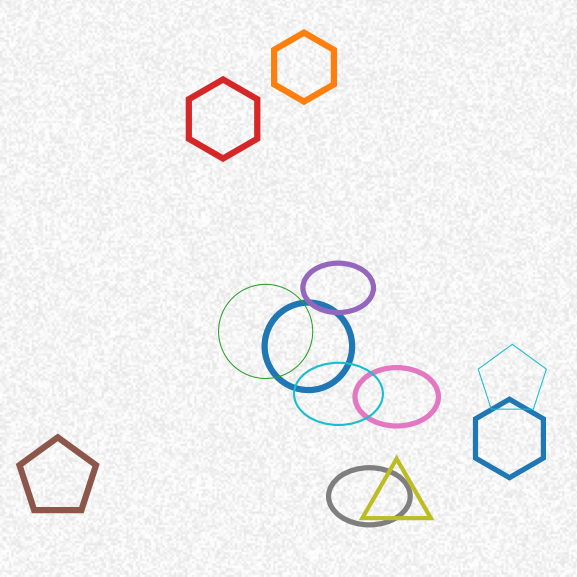[{"shape": "hexagon", "thickness": 2.5, "radius": 0.34, "center": [0.882, 0.24]}, {"shape": "circle", "thickness": 3, "radius": 0.38, "center": [0.534, 0.399]}, {"shape": "hexagon", "thickness": 3, "radius": 0.3, "center": [0.526, 0.883]}, {"shape": "circle", "thickness": 0.5, "radius": 0.41, "center": [0.46, 0.425]}, {"shape": "hexagon", "thickness": 3, "radius": 0.34, "center": [0.386, 0.793]}, {"shape": "oval", "thickness": 2.5, "radius": 0.31, "center": [0.586, 0.501]}, {"shape": "pentagon", "thickness": 3, "radius": 0.35, "center": [0.1, 0.172]}, {"shape": "oval", "thickness": 2.5, "radius": 0.36, "center": [0.687, 0.312]}, {"shape": "oval", "thickness": 2.5, "radius": 0.35, "center": [0.64, 0.14]}, {"shape": "triangle", "thickness": 2, "radius": 0.34, "center": [0.687, 0.136]}, {"shape": "oval", "thickness": 1, "radius": 0.38, "center": [0.586, 0.317]}, {"shape": "pentagon", "thickness": 0.5, "radius": 0.31, "center": [0.887, 0.341]}]